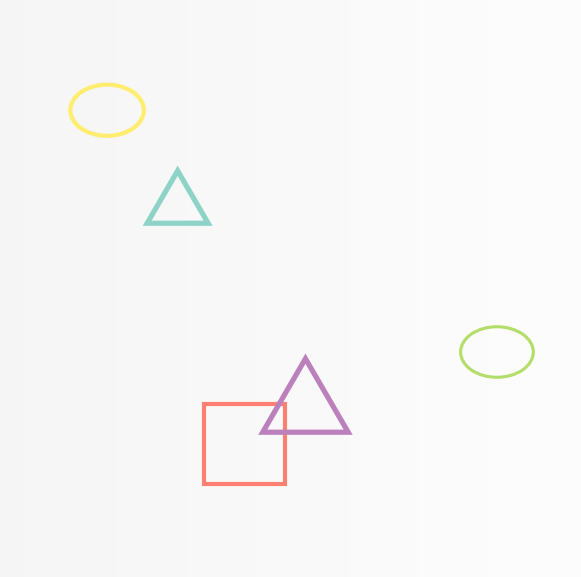[{"shape": "triangle", "thickness": 2.5, "radius": 0.3, "center": [0.306, 0.643]}, {"shape": "square", "thickness": 2, "radius": 0.35, "center": [0.421, 0.23]}, {"shape": "oval", "thickness": 1.5, "radius": 0.31, "center": [0.855, 0.39]}, {"shape": "triangle", "thickness": 2.5, "radius": 0.42, "center": [0.526, 0.293]}, {"shape": "oval", "thickness": 2, "radius": 0.32, "center": [0.184, 0.808]}]